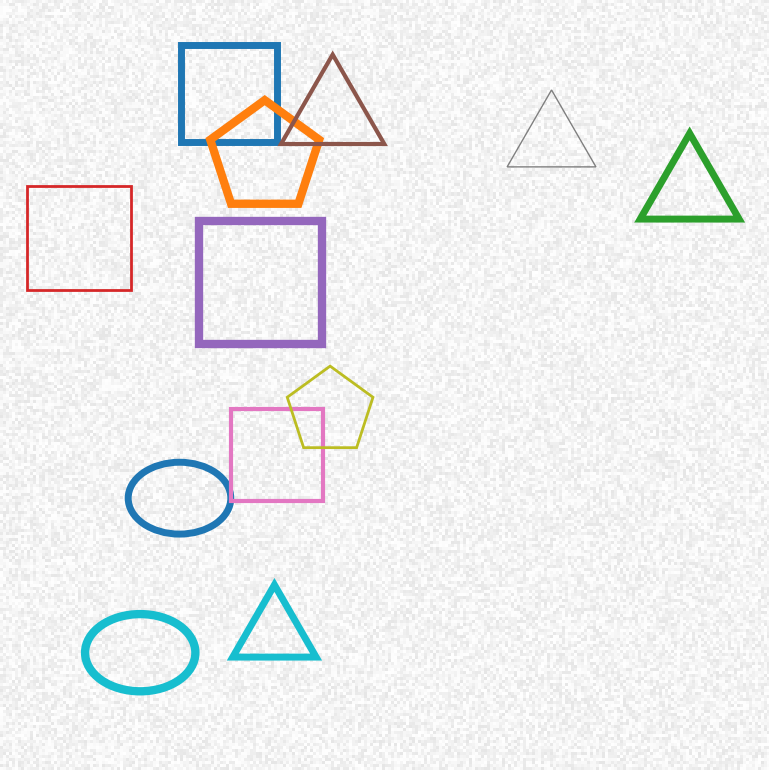[{"shape": "square", "thickness": 2.5, "radius": 0.31, "center": [0.297, 0.879]}, {"shape": "oval", "thickness": 2.5, "radius": 0.33, "center": [0.233, 0.353]}, {"shape": "pentagon", "thickness": 3, "radius": 0.37, "center": [0.344, 0.796]}, {"shape": "triangle", "thickness": 2.5, "radius": 0.37, "center": [0.896, 0.753]}, {"shape": "square", "thickness": 1, "radius": 0.34, "center": [0.102, 0.691]}, {"shape": "square", "thickness": 3, "radius": 0.4, "center": [0.338, 0.633]}, {"shape": "triangle", "thickness": 1.5, "radius": 0.39, "center": [0.432, 0.852]}, {"shape": "square", "thickness": 1.5, "radius": 0.3, "center": [0.36, 0.409]}, {"shape": "triangle", "thickness": 0.5, "radius": 0.33, "center": [0.716, 0.817]}, {"shape": "pentagon", "thickness": 1, "radius": 0.29, "center": [0.429, 0.466]}, {"shape": "triangle", "thickness": 2.5, "radius": 0.31, "center": [0.356, 0.178]}, {"shape": "oval", "thickness": 3, "radius": 0.36, "center": [0.182, 0.152]}]